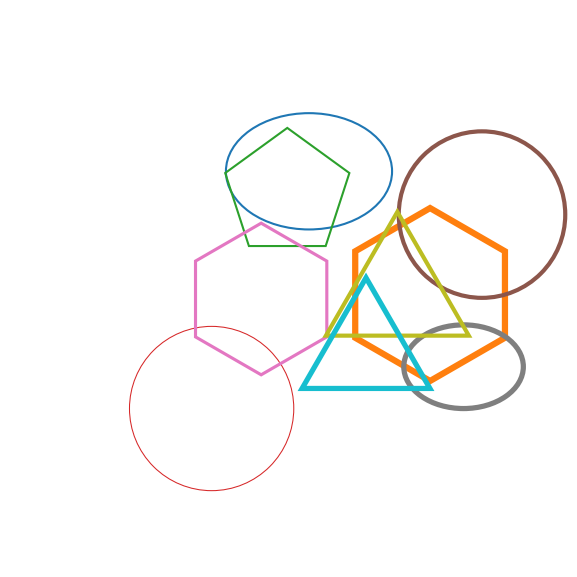[{"shape": "oval", "thickness": 1, "radius": 0.72, "center": [0.535, 0.702]}, {"shape": "hexagon", "thickness": 3, "radius": 0.75, "center": [0.745, 0.489]}, {"shape": "pentagon", "thickness": 1, "radius": 0.57, "center": [0.497, 0.665]}, {"shape": "circle", "thickness": 0.5, "radius": 0.71, "center": [0.366, 0.292]}, {"shape": "circle", "thickness": 2, "radius": 0.72, "center": [0.835, 0.628]}, {"shape": "hexagon", "thickness": 1.5, "radius": 0.66, "center": [0.452, 0.481]}, {"shape": "oval", "thickness": 2.5, "radius": 0.52, "center": [0.803, 0.364]}, {"shape": "triangle", "thickness": 2, "radius": 0.71, "center": [0.688, 0.489]}, {"shape": "triangle", "thickness": 2.5, "radius": 0.64, "center": [0.634, 0.39]}]